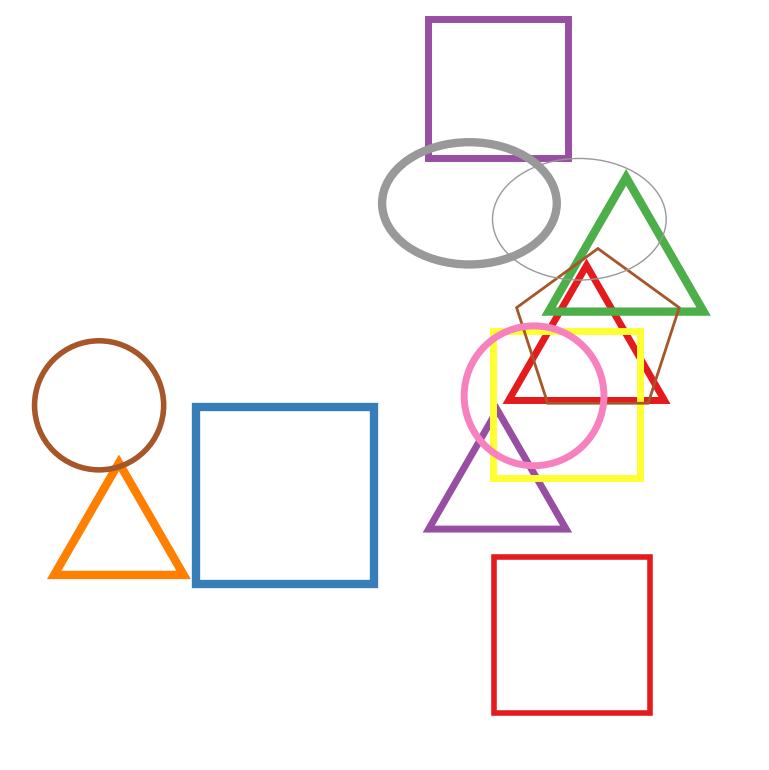[{"shape": "triangle", "thickness": 2.5, "radius": 0.58, "center": [0.762, 0.538]}, {"shape": "square", "thickness": 2, "radius": 0.51, "center": [0.743, 0.175]}, {"shape": "square", "thickness": 3, "radius": 0.58, "center": [0.37, 0.357]}, {"shape": "triangle", "thickness": 3, "radius": 0.58, "center": [0.813, 0.653]}, {"shape": "triangle", "thickness": 2.5, "radius": 0.52, "center": [0.646, 0.364]}, {"shape": "square", "thickness": 2.5, "radius": 0.45, "center": [0.647, 0.885]}, {"shape": "triangle", "thickness": 3, "radius": 0.49, "center": [0.154, 0.302]}, {"shape": "square", "thickness": 2.5, "radius": 0.48, "center": [0.736, 0.475]}, {"shape": "pentagon", "thickness": 1, "radius": 0.56, "center": [0.777, 0.566]}, {"shape": "circle", "thickness": 2, "radius": 0.42, "center": [0.129, 0.474]}, {"shape": "circle", "thickness": 2.5, "radius": 0.45, "center": [0.694, 0.486]}, {"shape": "oval", "thickness": 0.5, "radius": 0.56, "center": [0.752, 0.715]}, {"shape": "oval", "thickness": 3, "radius": 0.57, "center": [0.61, 0.736]}]